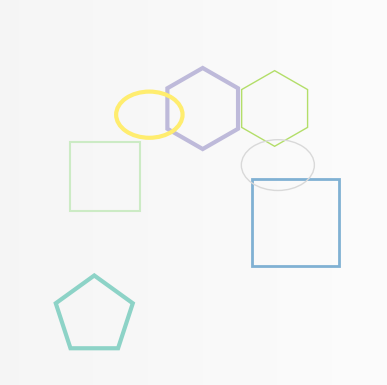[{"shape": "pentagon", "thickness": 3, "radius": 0.52, "center": [0.243, 0.18]}, {"shape": "hexagon", "thickness": 3, "radius": 0.53, "center": [0.523, 0.718]}, {"shape": "square", "thickness": 2, "radius": 0.56, "center": [0.762, 0.421]}, {"shape": "hexagon", "thickness": 1, "radius": 0.49, "center": [0.709, 0.718]}, {"shape": "oval", "thickness": 1, "radius": 0.47, "center": [0.717, 0.571]}, {"shape": "square", "thickness": 1.5, "radius": 0.45, "center": [0.27, 0.542]}, {"shape": "oval", "thickness": 3, "radius": 0.43, "center": [0.385, 0.702]}]